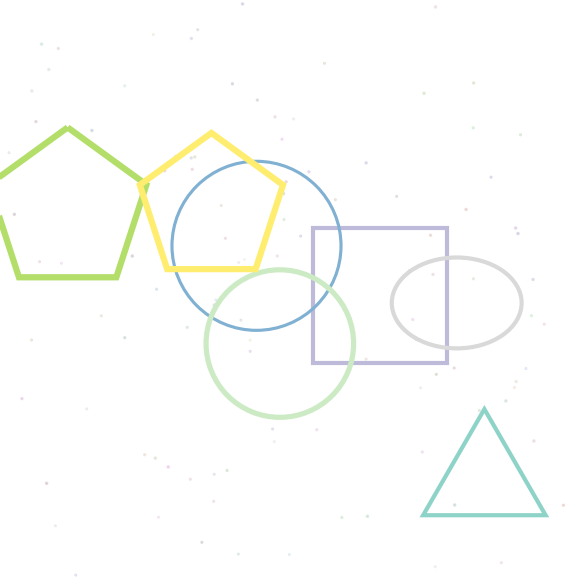[{"shape": "triangle", "thickness": 2, "radius": 0.61, "center": [0.839, 0.168]}, {"shape": "square", "thickness": 2, "radius": 0.58, "center": [0.658, 0.487]}, {"shape": "circle", "thickness": 1.5, "radius": 0.73, "center": [0.444, 0.573]}, {"shape": "pentagon", "thickness": 3, "radius": 0.72, "center": [0.117, 0.635]}, {"shape": "oval", "thickness": 2, "radius": 0.56, "center": [0.791, 0.475]}, {"shape": "circle", "thickness": 2.5, "radius": 0.64, "center": [0.485, 0.404]}, {"shape": "pentagon", "thickness": 3, "radius": 0.65, "center": [0.366, 0.639]}]